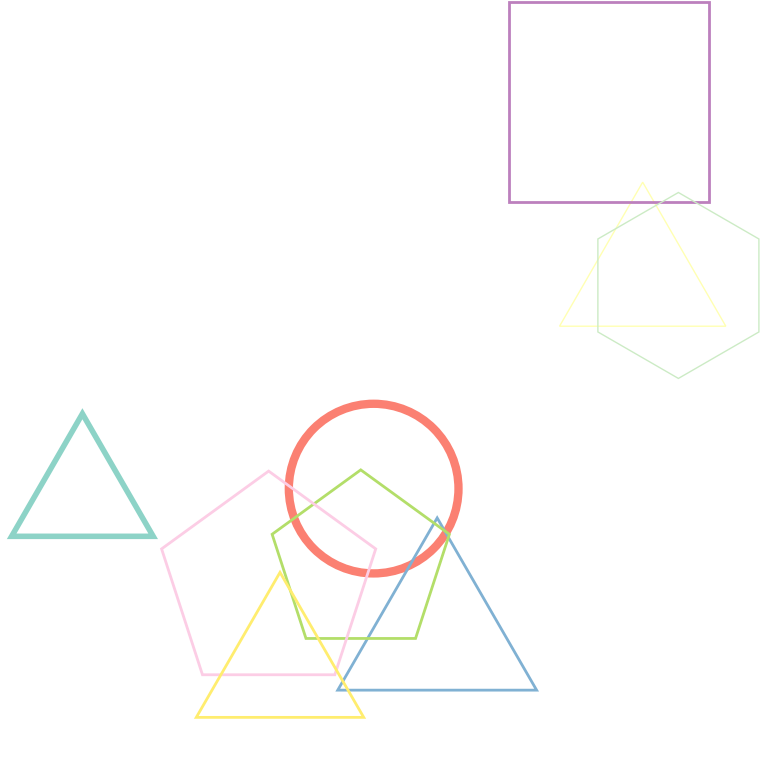[{"shape": "triangle", "thickness": 2, "radius": 0.53, "center": [0.107, 0.357]}, {"shape": "triangle", "thickness": 0.5, "radius": 0.62, "center": [0.835, 0.639]}, {"shape": "circle", "thickness": 3, "radius": 0.55, "center": [0.485, 0.365]}, {"shape": "triangle", "thickness": 1, "radius": 0.75, "center": [0.568, 0.178]}, {"shape": "pentagon", "thickness": 1, "radius": 0.61, "center": [0.469, 0.269]}, {"shape": "pentagon", "thickness": 1, "radius": 0.73, "center": [0.349, 0.242]}, {"shape": "square", "thickness": 1, "radius": 0.65, "center": [0.791, 0.868]}, {"shape": "hexagon", "thickness": 0.5, "radius": 0.6, "center": [0.881, 0.629]}, {"shape": "triangle", "thickness": 1, "radius": 0.63, "center": [0.364, 0.131]}]